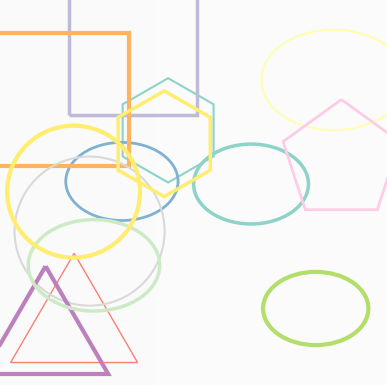[{"shape": "hexagon", "thickness": 1.5, "radius": 0.68, "center": [0.434, 0.661]}, {"shape": "oval", "thickness": 2.5, "radius": 0.74, "center": [0.648, 0.522]}, {"shape": "oval", "thickness": 1.5, "radius": 0.93, "center": [0.861, 0.792]}, {"shape": "square", "thickness": 2.5, "radius": 0.82, "center": [0.344, 0.867]}, {"shape": "triangle", "thickness": 1, "radius": 0.95, "center": [0.191, 0.153]}, {"shape": "oval", "thickness": 2, "radius": 0.72, "center": [0.315, 0.529]}, {"shape": "square", "thickness": 3, "radius": 0.86, "center": [0.16, 0.741]}, {"shape": "oval", "thickness": 3, "radius": 0.68, "center": [0.815, 0.199]}, {"shape": "pentagon", "thickness": 2, "radius": 0.79, "center": [0.881, 0.583]}, {"shape": "circle", "thickness": 1.5, "radius": 0.97, "center": [0.231, 0.4]}, {"shape": "triangle", "thickness": 3, "radius": 0.93, "center": [0.118, 0.122]}, {"shape": "oval", "thickness": 2.5, "radius": 0.85, "center": [0.243, 0.311]}, {"shape": "hexagon", "thickness": 2.5, "radius": 0.69, "center": [0.424, 0.627]}, {"shape": "circle", "thickness": 3, "radius": 0.86, "center": [0.19, 0.502]}]